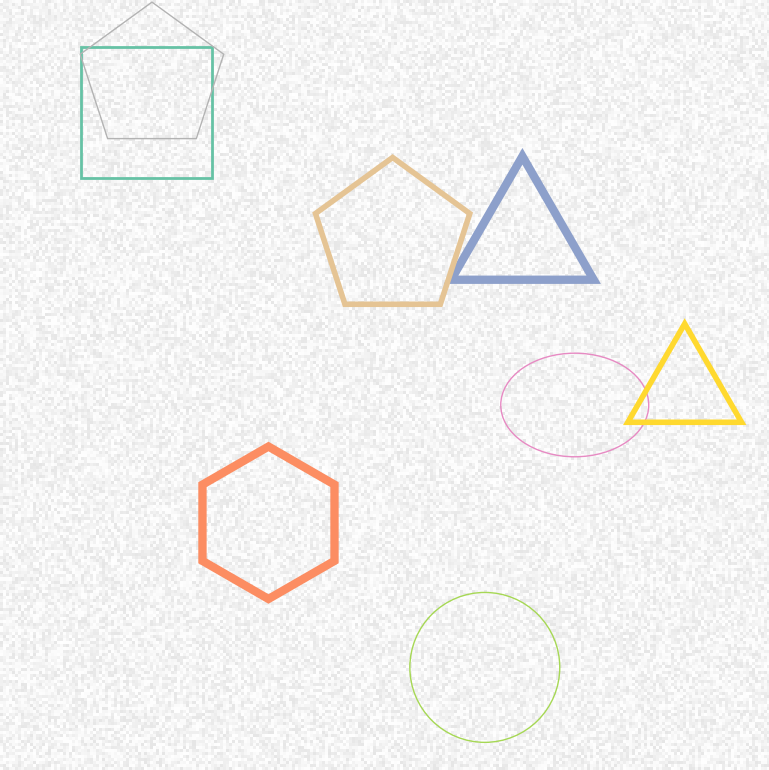[{"shape": "square", "thickness": 1, "radius": 0.43, "center": [0.19, 0.854]}, {"shape": "hexagon", "thickness": 3, "radius": 0.49, "center": [0.349, 0.321]}, {"shape": "triangle", "thickness": 3, "radius": 0.53, "center": [0.678, 0.69]}, {"shape": "oval", "thickness": 0.5, "radius": 0.48, "center": [0.746, 0.474]}, {"shape": "circle", "thickness": 0.5, "radius": 0.49, "center": [0.63, 0.133]}, {"shape": "triangle", "thickness": 2, "radius": 0.43, "center": [0.889, 0.494]}, {"shape": "pentagon", "thickness": 2, "radius": 0.53, "center": [0.51, 0.69]}, {"shape": "pentagon", "thickness": 0.5, "radius": 0.49, "center": [0.197, 0.899]}]